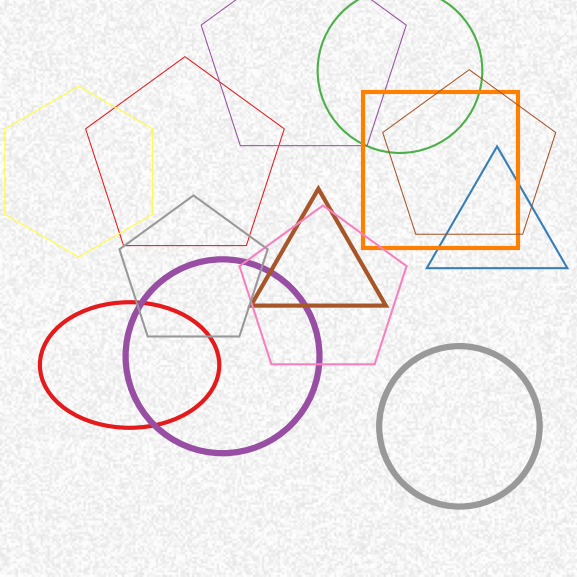[{"shape": "oval", "thickness": 2, "radius": 0.78, "center": [0.224, 0.367]}, {"shape": "pentagon", "thickness": 0.5, "radius": 0.9, "center": [0.32, 0.72]}, {"shape": "triangle", "thickness": 1, "radius": 0.7, "center": [0.861, 0.605]}, {"shape": "circle", "thickness": 1, "radius": 0.71, "center": [0.693, 0.877]}, {"shape": "pentagon", "thickness": 0.5, "radius": 0.93, "center": [0.526, 0.898]}, {"shape": "circle", "thickness": 3, "radius": 0.84, "center": [0.385, 0.382]}, {"shape": "square", "thickness": 2, "radius": 0.67, "center": [0.763, 0.705]}, {"shape": "hexagon", "thickness": 0.5, "radius": 0.74, "center": [0.136, 0.702]}, {"shape": "pentagon", "thickness": 0.5, "radius": 0.79, "center": [0.813, 0.721]}, {"shape": "triangle", "thickness": 2, "radius": 0.67, "center": [0.551, 0.537]}, {"shape": "pentagon", "thickness": 1, "radius": 0.76, "center": [0.559, 0.491]}, {"shape": "pentagon", "thickness": 1, "radius": 0.68, "center": [0.335, 0.526]}, {"shape": "circle", "thickness": 3, "radius": 0.69, "center": [0.796, 0.261]}]